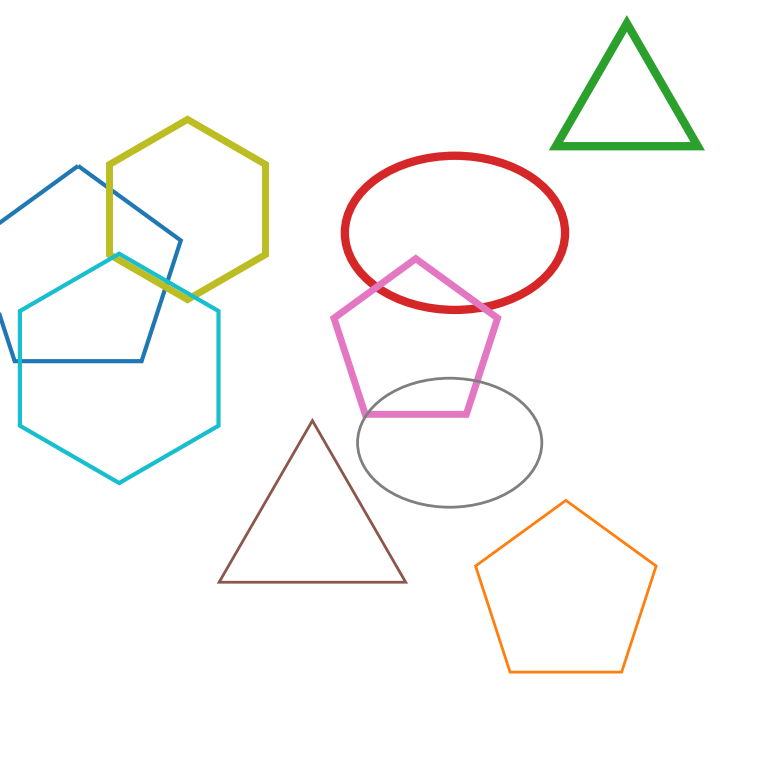[{"shape": "pentagon", "thickness": 1.5, "radius": 0.7, "center": [0.101, 0.644]}, {"shape": "pentagon", "thickness": 1, "radius": 0.62, "center": [0.735, 0.227]}, {"shape": "triangle", "thickness": 3, "radius": 0.53, "center": [0.814, 0.863]}, {"shape": "oval", "thickness": 3, "radius": 0.72, "center": [0.591, 0.698]}, {"shape": "triangle", "thickness": 1, "radius": 0.7, "center": [0.406, 0.314]}, {"shape": "pentagon", "thickness": 2.5, "radius": 0.56, "center": [0.54, 0.552]}, {"shape": "oval", "thickness": 1, "radius": 0.6, "center": [0.584, 0.425]}, {"shape": "hexagon", "thickness": 2.5, "radius": 0.58, "center": [0.244, 0.728]}, {"shape": "hexagon", "thickness": 1.5, "radius": 0.74, "center": [0.155, 0.522]}]